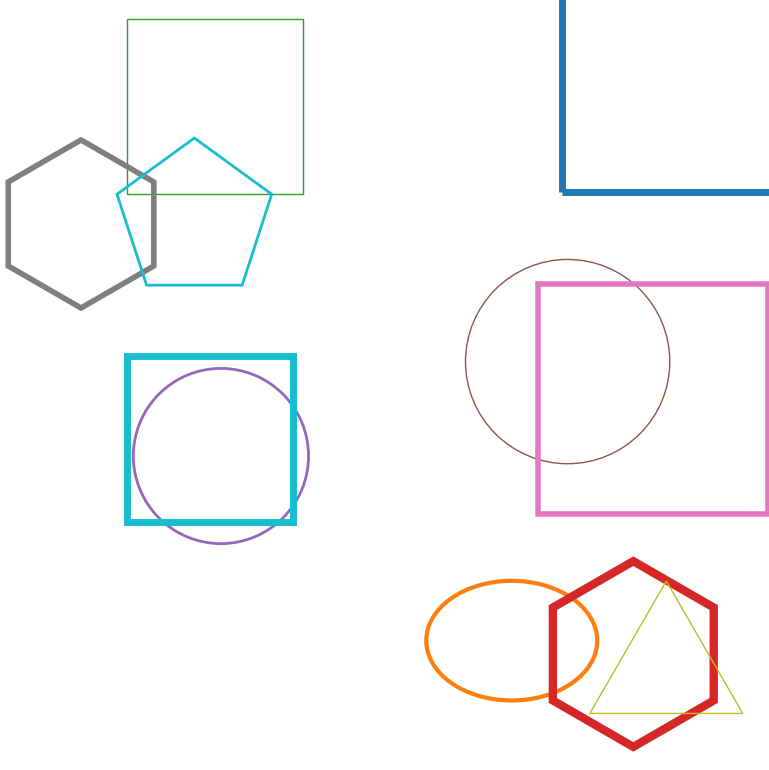[{"shape": "square", "thickness": 2.5, "radius": 0.73, "center": [0.877, 0.898]}, {"shape": "oval", "thickness": 1.5, "radius": 0.56, "center": [0.665, 0.168]}, {"shape": "square", "thickness": 0.5, "radius": 0.57, "center": [0.279, 0.862]}, {"shape": "hexagon", "thickness": 3, "radius": 0.6, "center": [0.822, 0.151]}, {"shape": "circle", "thickness": 1, "radius": 0.57, "center": [0.287, 0.408]}, {"shape": "circle", "thickness": 0.5, "radius": 0.66, "center": [0.737, 0.53]}, {"shape": "square", "thickness": 2, "radius": 0.75, "center": [0.848, 0.481]}, {"shape": "hexagon", "thickness": 2, "radius": 0.55, "center": [0.105, 0.709]}, {"shape": "triangle", "thickness": 0.5, "radius": 0.57, "center": [0.865, 0.131]}, {"shape": "pentagon", "thickness": 1, "radius": 0.53, "center": [0.252, 0.715]}, {"shape": "square", "thickness": 2.5, "radius": 0.54, "center": [0.272, 0.429]}]